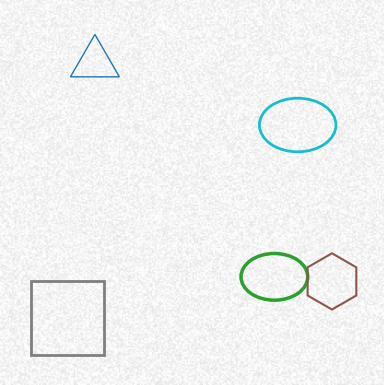[{"shape": "triangle", "thickness": 1, "radius": 0.37, "center": [0.247, 0.837]}, {"shape": "oval", "thickness": 2.5, "radius": 0.43, "center": [0.713, 0.281]}, {"shape": "hexagon", "thickness": 1.5, "radius": 0.37, "center": [0.862, 0.269]}, {"shape": "square", "thickness": 2, "radius": 0.48, "center": [0.175, 0.174]}, {"shape": "oval", "thickness": 2, "radius": 0.5, "center": [0.773, 0.675]}]